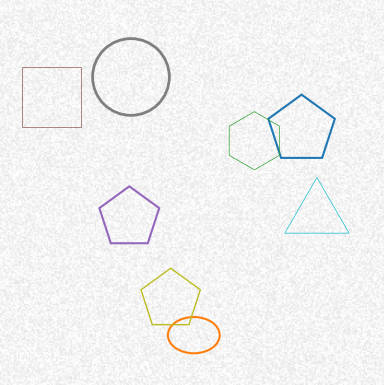[{"shape": "pentagon", "thickness": 1.5, "radius": 0.45, "center": [0.783, 0.663]}, {"shape": "oval", "thickness": 1.5, "radius": 0.34, "center": [0.503, 0.129]}, {"shape": "hexagon", "thickness": 0.5, "radius": 0.38, "center": [0.661, 0.634]}, {"shape": "pentagon", "thickness": 1.5, "radius": 0.41, "center": [0.336, 0.434]}, {"shape": "square", "thickness": 0.5, "radius": 0.39, "center": [0.134, 0.748]}, {"shape": "circle", "thickness": 2, "radius": 0.5, "center": [0.34, 0.8]}, {"shape": "pentagon", "thickness": 1, "radius": 0.41, "center": [0.443, 0.222]}, {"shape": "triangle", "thickness": 0.5, "radius": 0.48, "center": [0.823, 0.443]}]